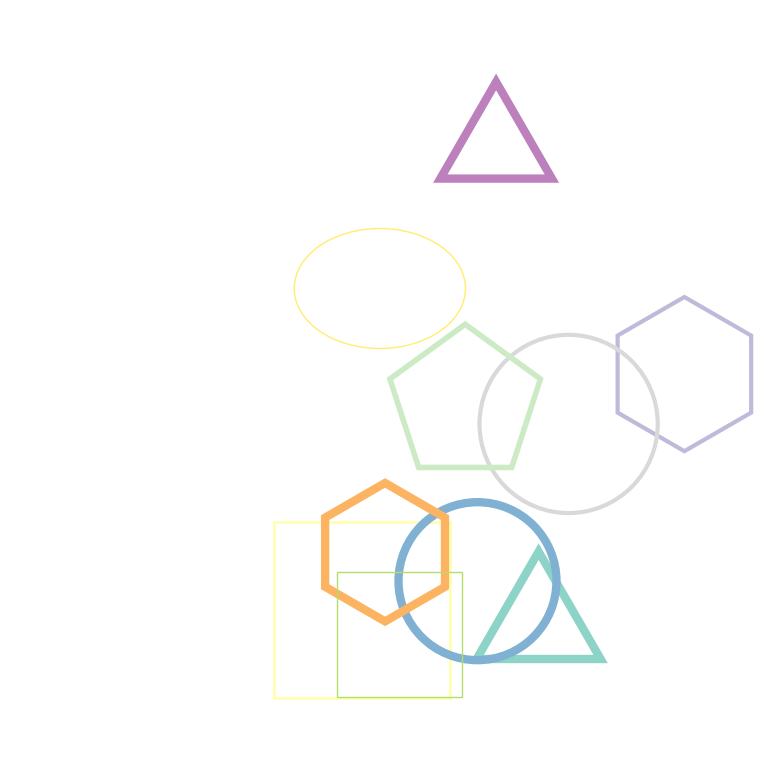[{"shape": "triangle", "thickness": 3, "radius": 0.46, "center": [0.7, 0.191]}, {"shape": "square", "thickness": 1, "radius": 0.57, "center": [0.47, 0.208]}, {"shape": "hexagon", "thickness": 1.5, "radius": 0.5, "center": [0.889, 0.514]}, {"shape": "circle", "thickness": 3, "radius": 0.51, "center": [0.62, 0.245]}, {"shape": "hexagon", "thickness": 3, "radius": 0.45, "center": [0.5, 0.283]}, {"shape": "square", "thickness": 0.5, "radius": 0.41, "center": [0.518, 0.176]}, {"shape": "circle", "thickness": 1.5, "radius": 0.58, "center": [0.738, 0.449]}, {"shape": "triangle", "thickness": 3, "radius": 0.42, "center": [0.644, 0.81]}, {"shape": "pentagon", "thickness": 2, "radius": 0.51, "center": [0.604, 0.476]}, {"shape": "oval", "thickness": 0.5, "radius": 0.56, "center": [0.493, 0.625]}]